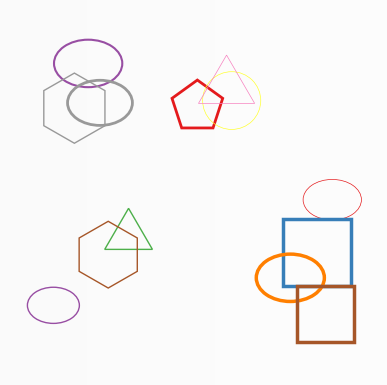[{"shape": "oval", "thickness": 0.5, "radius": 0.38, "center": [0.857, 0.481]}, {"shape": "pentagon", "thickness": 2, "radius": 0.34, "center": [0.509, 0.723]}, {"shape": "square", "thickness": 2.5, "radius": 0.44, "center": [0.817, 0.344]}, {"shape": "triangle", "thickness": 1, "radius": 0.36, "center": [0.332, 0.388]}, {"shape": "oval", "thickness": 1, "radius": 0.34, "center": [0.138, 0.207]}, {"shape": "oval", "thickness": 1.5, "radius": 0.44, "center": [0.227, 0.835]}, {"shape": "oval", "thickness": 2.5, "radius": 0.44, "center": [0.749, 0.278]}, {"shape": "circle", "thickness": 0.5, "radius": 0.37, "center": [0.598, 0.739]}, {"shape": "hexagon", "thickness": 1, "radius": 0.43, "center": [0.279, 0.339]}, {"shape": "square", "thickness": 2.5, "radius": 0.37, "center": [0.839, 0.185]}, {"shape": "triangle", "thickness": 0.5, "radius": 0.42, "center": [0.585, 0.773]}, {"shape": "oval", "thickness": 2, "radius": 0.42, "center": [0.258, 0.733]}, {"shape": "hexagon", "thickness": 1, "radius": 0.46, "center": [0.192, 0.719]}]